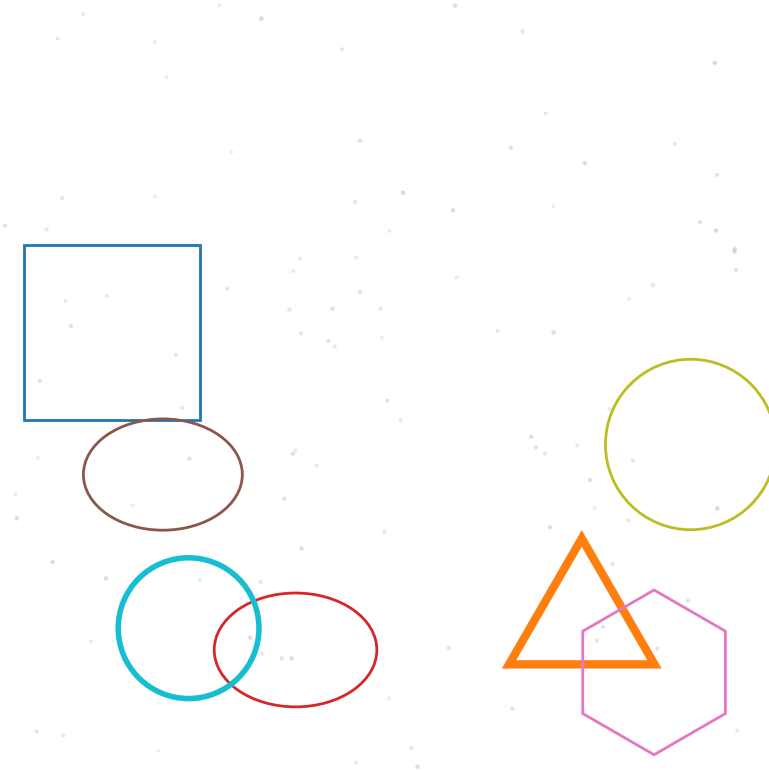[{"shape": "square", "thickness": 1, "radius": 0.57, "center": [0.146, 0.568]}, {"shape": "triangle", "thickness": 3, "radius": 0.55, "center": [0.756, 0.192]}, {"shape": "oval", "thickness": 1, "radius": 0.53, "center": [0.384, 0.156]}, {"shape": "oval", "thickness": 1, "radius": 0.52, "center": [0.212, 0.384]}, {"shape": "hexagon", "thickness": 1, "radius": 0.53, "center": [0.849, 0.127]}, {"shape": "circle", "thickness": 1, "radius": 0.55, "center": [0.897, 0.423]}, {"shape": "circle", "thickness": 2, "radius": 0.46, "center": [0.245, 0.184]}]